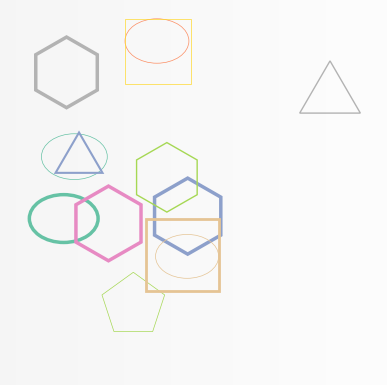[{"shape": "oval", "thickness": 2.5, "radius": 0.44, "center": [0.164, 0.432]}, {"shape": "oval", "thickness": 0.5, "radius": 0.42, "center": [0.192, 0.593]}, {"shape": "oval", "thickness": 0.5, "radius": 0.41, "center": [0.405, 0.894]}, {"shape": "hexagon", "thickness": 2.5, "radius": 0.49, "center": [0.484, 0.439]}, {"shape": "triangle", "thickness": 1.5, "radius": 0.35, "center": [0.204, 0.586]}, {"shape": "hexagon", "thickness": 2.5, "radius": 0.48, "center": [0.28, 0.42]}, {"shape": "pentagon", "thickness": 0.5, "radius": 0.43, "center": [0.344, 0.208]}, {"shape": "hexagon", "thickness": 1, "radius": 0.45, "center": [0.431, 0.539]}, {"shape": "square", "thickness": 0.5, "radius": 0.42, "center": [0.408, 0.866]}, {"shape": "oval", "thickness": 0.5, "radius": 0.41, "center": [0.483, 0.334]}, {"shape": "square", "thickness": 2, "radius": 0.47, "center": [0.47, 0.337]}, {"shape": "triangle", "thickness": 1, "radius": 0.45, "center": [0.852, 0.751]}, {"shape": "hexagon", "thickness": 2.5, "radius": 0.46, "center": [0.172, 0.812]}]